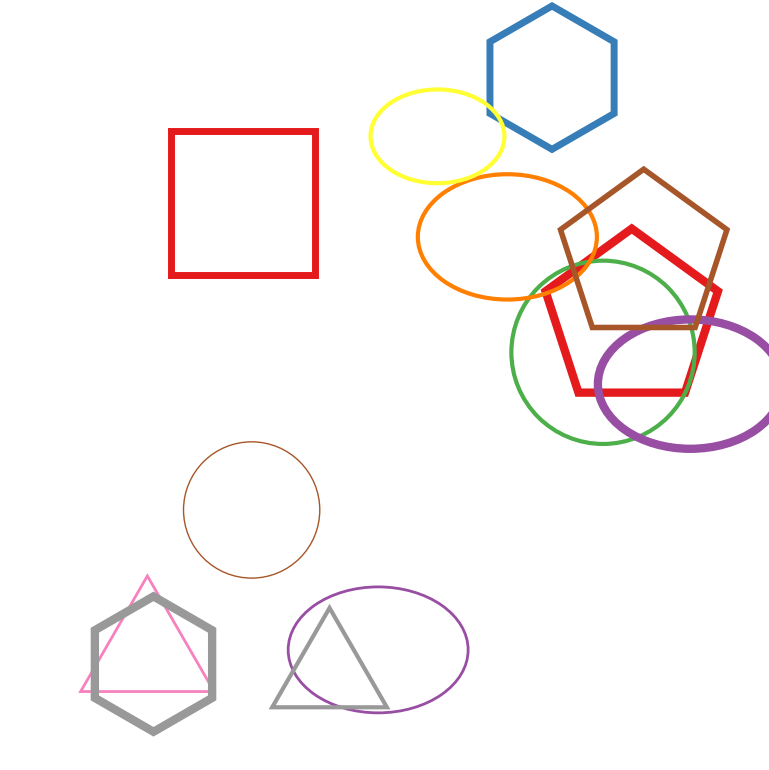[{"shape": "pentagon", "thickness": 3, "radius": 0.59, "center": [0.82, 0.585]}, {"shape": "square", "thickness": 2.5, "radius": 0.47, "center": [0.316, 0.737]}, {"shape": "hexagon", "thickness": 2.5, "radius": 0.47, "center": [0.717, 0.899]}, {"shape": "circle", "thickness": 1.5, "radius": 0.6, "center": [0.783, 0.542]}, {"shape": "oval", "thickness": 3, "radius": 0.6, "center": [0.896, 0.501]}, {"shape": "oval", "thickness": 1, "radius": 0.58, "center": [0.491, 0.156]}, {"shape": "oval", "thickness": 1.5, "radius": 0.58, "center": [0.659, 0.692]}, {"shape": "oval", "thickness": 1.5, "radius": 0.43, "center": [0.568, 0.823]}, {"shape": "circle", "thickness": 0.5, "radius": 0.44, "center": [0.327, 0.338]}, {"shape": "pentagon", "thickness": 2, "radius": 0.57, "center": [0.836, 0.667]}, {"shape": "triangle", "thickness": 1, "radius": 0.5, "center": [0.191, 0.152]}, {"shape": "hexagon", "thickness": 3, "radius": 0.44, "center": [0.199, 0.138]}, {"shape": "triangle", "thickness": 1.5, "radius": 0.43, "center": [0.428, 0.124]}]